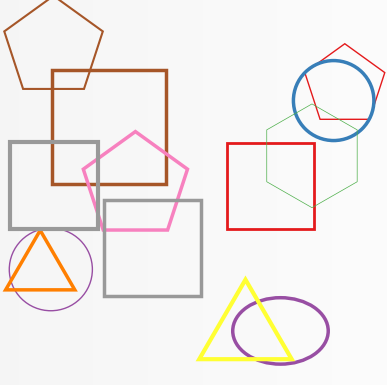[{"shape": "pentagon", "thickness": 1, "radius": 0.54, "center": [0.89, 0.778]}, {"shape": "square", "thickness": 2, "radius": 0.56, "center": [0.698, 0.518]}, {"shape": "circle", "thickness": 2.5, "radius": 0.52, "center": [0.861, 0.739]}, {"shape": "hexagon", "thickness": 0.5, "radius": 0.67, "center": [0.805, 0.595]}, {"shape": "circle", "thickness": 1, "radius": 0.54, "center": [0.131, 0.3]}, {"shape": "oval", "thickness": 2.5, "radius": 0.62, "center": [0.724, 0.14]}, {"shape": "triangle", "thickness": 2.5, "radius": 0.52, "center": [0.104, 0.299]}, {"shape": "triangle", "thickness": 3, "radius": 0.69, "center": [0.633, 0.136]}, {"shape": "square", "thickness": 2.5, "radius": 0.74, "center": [0.282, 0.67]}, {"shape": "pentagon", "thickness": 1.5, "radius": 0.67, "center": [0.138, 0.877]}, {"shape": "pentagon", "thickness": 2.5, "radius": 0.71, "center": [0.349, 0.517]}, {"shape": "square", "thickness": 2.5, "radius": 0.62, "center": [0.394, 0.356]}, {"shape": "square", "thickness": 3, "radius": 0.57, "center": [0.139, 0.518]}]